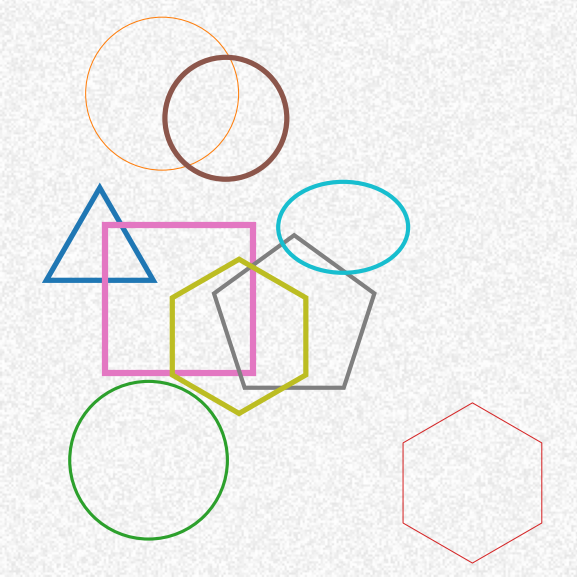[{"shape": "triangle", "thickness": 2.5, "radius": 0.53, "center": [0.173, 0.567]}, {"shape": "circle", "thickness": 0.5, "radius": 0.66, "center": [0.281, 0.837]}, {"shape": "circle", "thickness": 1.5, "radius": 0.68, "center": [0.257, 0.202]}, {"shape": "hexagon", "thickness": 0.5, "radius": 0.69, "center": [0.818, 0.163]}, {"shape": "circle", "thickness": 2.5, "radius": 0.53, "center": [0.391, 0.794]}, {"shape": "square", "thickness": 3, "radius": 0.64, "center": [0.31, 0.482]}, {"shape": "pentagon", "thickness": 2, "radius": 0.73, "center": [0.509, 0.446]}, {"shape": "hexagon", "thickness": 2.5, "radius": 0.67, "center": [0.414, 0.417]}, {"shape": "oval", "thickness": 2, "radius": 0.56, "center": [0.594, 0.606]}]